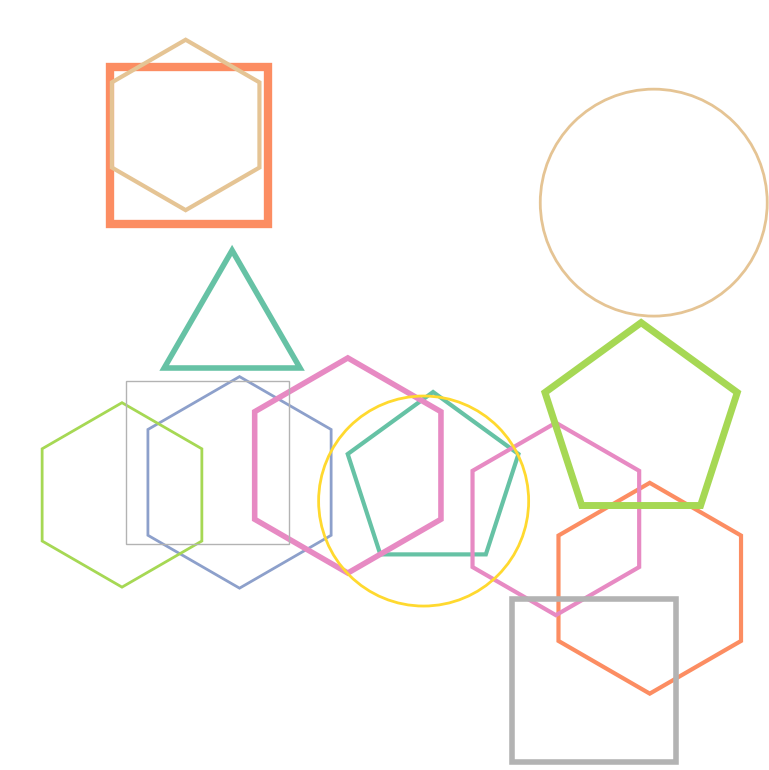[{"shape": "pentagon", "thickness": 1.5, "radius": 0.58, "center": [0.562, 0.374]}, {"shape": "triangle", "thickness": 2, "radius": 0.51, "center": [0.301, 0.573]}, {"shape": "hexagon", "thickness": 1.5, "radius": 0.68, "center": [0.844, 0.236]}, {"shape": "square", "thickness": 3, "radius": 0.51, "center": [0.245, 0.812]}, {"shape": "hexagon", "thickness": 1, "radius": 0.69, "center": [0.311, 0.374]}, {"shape": "hexagon", "thickness": 1.5, "radius": 0.62, "center": [0.722, 0.326]}, {"shape": "hexagon", "thickness": 2, "radius": 0.7, "center": [0.452, 0.395]}, {"shape": "hexagon", "thickness": 1, "radius": 0.6, "center": [0.158, 0.357]}, {"shape": "pentagon", "thickness": 2.5, "radius": 0.66, "center": [0.833, 0.45]}, {"shape": "circle", "thickness": 1, "radius": 0.68, "center": [0.55, 0.349]}, {"shape": "hexagon", "thickness": 1.5, "radius": 0.55, "center": [0.241, 0.838]}, {"shape": "circle", "thickness": 1, "radius": 0.74, "center": [0.849, 0.737]}, {"shape": "square", "thickness": 0.5, "radius": 0.53, "center": [0.27, 0.4]}, {"shape": "square", "thickness": 2, "radius": 0.53, "center": [0.772, 0.116]}]